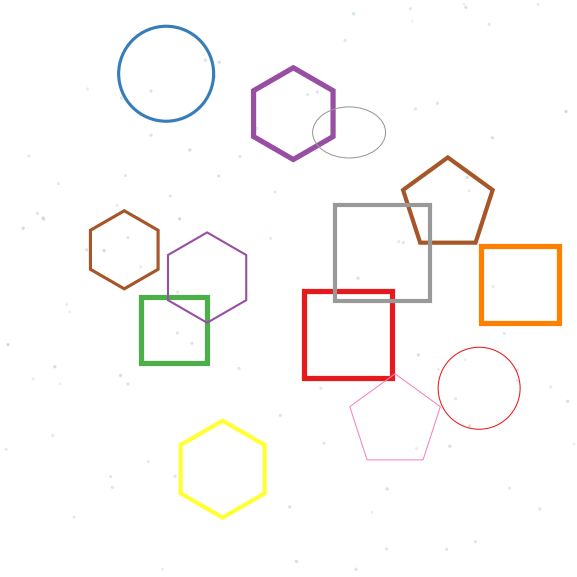[{"shape": "square", "thickness": 2.5, "radius": 0.38, "center": [0.603, 0.419]}, {"shape": "circle", "thickness": 0.5, "radius": 0.35, "center": [0.83, 0.327]}, {"shape": "circle", "thickness": 1.5, "radius": 0.41, "center": [0.288, 0.871]}, {"shape": "square", "thickness": 2.5, "radius": 0.29, "center": [0.302, 0.428]}, {"shape": "hexagon", "thickness": 1, "radius": 0.39, "center": [0.359, 0.518]}, {"shape": "hexagon", "thickness": 2.5, "radius": 0.4, "center": [0.508, 0.802]}, {"shape": "square", "thickness": 2.5, "radius": 0.34, "center": [0.9, 0.507]}, {"shape": "hexagon", "thickness": 2, "radius": 0.42, "center": [0.386, 0.187]}, {"shape": "hexagon", "thickness": 1.5, "radius": 0.34, "center": [0.215, 0.567]}, {"shape": "pentagon", "thickness": 2, "radius": 0.41, "center": [0.776, 0.645]}, {"shape": "pentagon", "thickness": 0.5, "radius": 0.41, "center": [0.684, 0.269]}, {"shape": "oval", "thickness": 0.5, "radius": 0.32, "center": [0.605, 0.77]}, {"shape": "square", "thickness": 2, "radius": 0.41, "center": [0.663, 0.561]}]